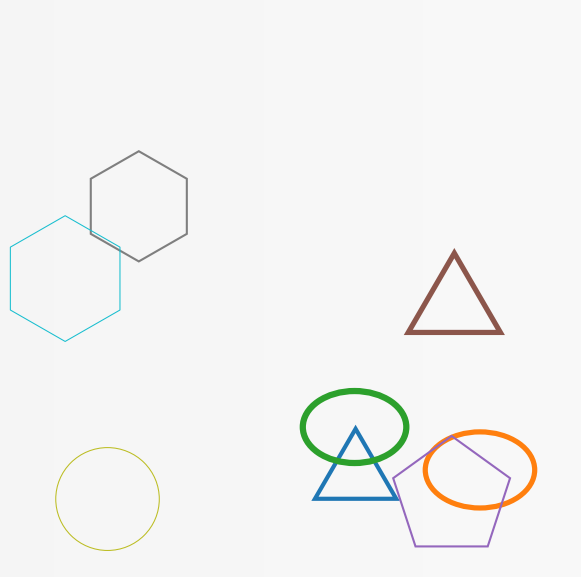[{"shape": "triangle", "thickness": 2, "radius": 0.4, "center": [0.612, 0.176]}, {"shape": "oval", "thickness": 2.5, "radius": 0.47, "center": [0.826, 0.185]}, {"shape": "oval", "thickness": 3, "radius": 0.45, "center": [0.61, 0.26]}, {"shape": "pentagon", "thickness": 1, "radius": 0.53, "center": [0.777, 0.138]}, {"shape": "triangle", "thickness": 2.5, "radius": 0.46, "center": [0.782, 0.469]}, {"shape": "hexagon", "thickness": 1, "radius": 0.48, "center": [0.239, 0.642]}, {"shape": "circle", "thickness": 0.5, "radius": 0.45, "center": [0.185, 0.135]}, {"shape": "hexagon", "thickness": 0.5, "radius": 0.54, "center": [0.112, 0.517]}]